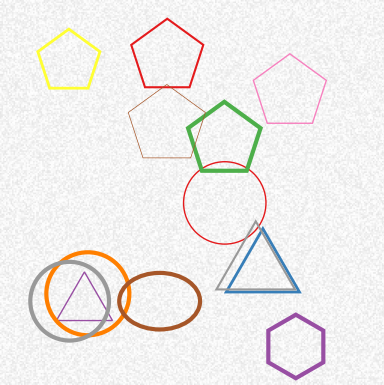[{"shape": "pentagon", "thickness": 1.5, "radius": 0.49, "center": [0.434, 0.853]}, {"shape": "circle", "thickness": 1, "radius": 0.53, "center": [0.584, 0.473]}, {"shape": "triangle", "thickness": 2, "radius": 0.55, "center": [0.683, 0.296]}, {"shape": "pentagon", "thickness": 3, "radius": 0.5, "center": [0.583, 0.637]}, {"shape": "hexagon", "thickness": 3, "radius": 0.41, "center": [0.768, 0.1]}, {"shape": "triangle", "thickness": 1, "radius": 0.42, "center": [0.219, 0.21]}, {"shape": "circle", "thickness": 3, "radius": 0.54, "center": [0.228, 0.237]}, {"shape": "pentagon", "thickness": 2, "radius": 0.42, "center": [0.179, 0.84]}, {"shape": "oval", "thickness": 3, "radius": 0.52, "center": [0.415, 0.218]}, {"shape": "pentagon", "thickness": 0.5, "radius": 0.53, "center": [0.433, 0.675]}, {"shape": "pentagon", "thickness": 1, "radius": 0.5, "center": [0.753, 0.76]}, {"shape": "triangle", "thickness": 1.5, "radius": 0.59, "center": [0.664, 0.307]}, {"shape": "circle", "thickness": 3, "radius": 0.51, "center": [0.181, 0.218]}]